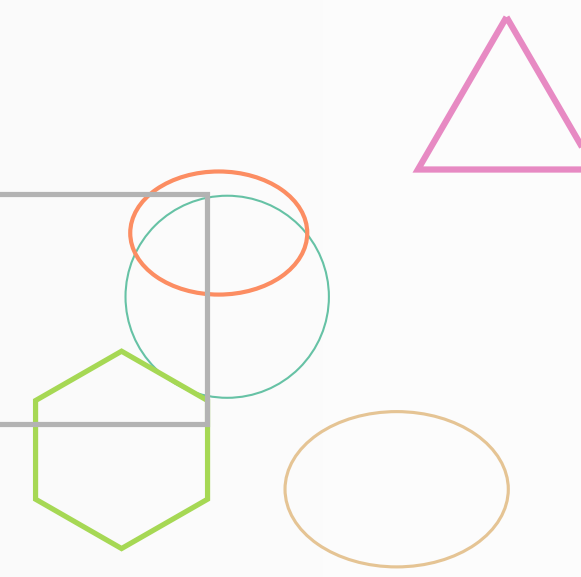[{"shape": "circle", "thickness": 1, "radius": 0.87, "center": [0.391, 0.485]}, {"shape": "oval", "thickness": 2, "radius": 0.76, "center": [0.376, 0.596]}, {"shape": "triangle", "thickness": 3, "radius": 0.88, "center": [0.871, 0.794]}, {"shape": "hexagon", "thickness": 2.5, "radius": 0.85, "center": [0.209, 0.22]}, {"shape": "oval", "thickness": 1.5, "radius": 0.96, "center": [0.682, 0.152]}, {"shape": "square", "thickness": 2.5, "radius": 1.0, "center": [0.156, 0.464]}]